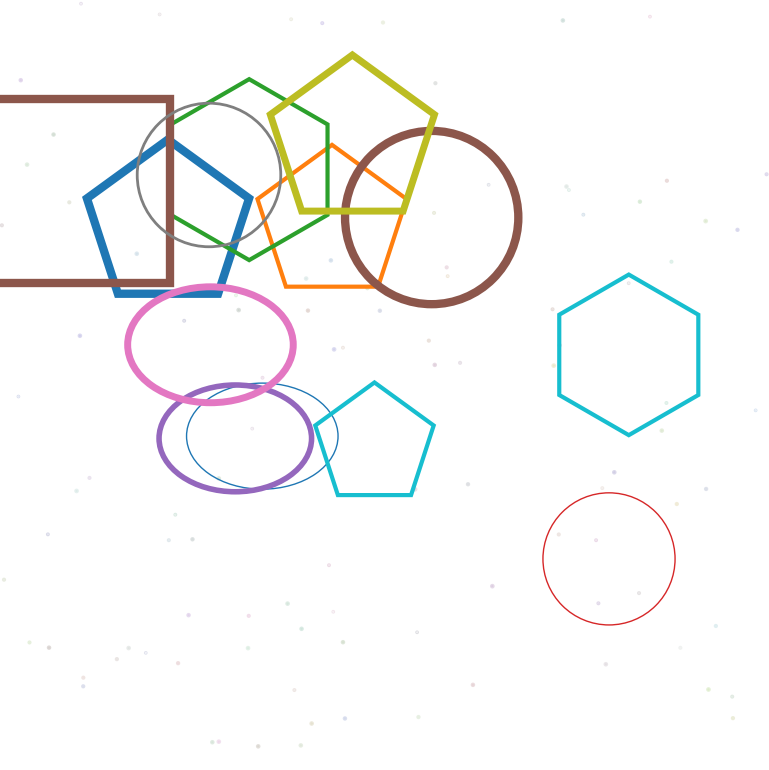[{"shape": "oval", "thickness": 0.5, "radius": 0.49, "center": [0.341, 0.434]}, {"shape": "pentagon", "thickness": 3, "radius": 0.55, "center": [0.218, 0.708]}, {"shape": "pentagon", "thickness": 1.5, "radius": 0.51, "center": [0.431, 0.71]}, {"shape": "hexagon", "thickness": 1.5, "radius": 0.59, "center": [0.324, 0.78]}, {"shape": "circle", "thickness": 0.5, "radius": 0.43, "center": [0.791, 0.274]}, {"shape": "oval", "thickness": 2, "radius": 0.5, "center": [0.306, 0.431]}, {"shape": "circle", "thickness": 3, "radius": 0.56, "center": [0.561, 0.717]}, {"shape": "square", "thickness": 3, "radius": 0.6, "center": [0.101, 0.752]}, {"shape": "oval", "thickness": 2.5, "radius": 0.54, "center": [0.273, 0.552]}, {"shape": "circle", "thickness": 1, "radius": 0.47, "center": [0.271, 0.773]}, {"shape": "pentagon", "thickness": 2.5, "radius": 0.56, "center": [0.458, 0.817]}, {"shape": "pentagon", "thickness": 1.5, "radius": 0.4, "center": [0.486, 0.422]}, {"shape": "hexagon", "thickness": 1.5, "radius": 0.52, "center": [0.817, 0.539]}]